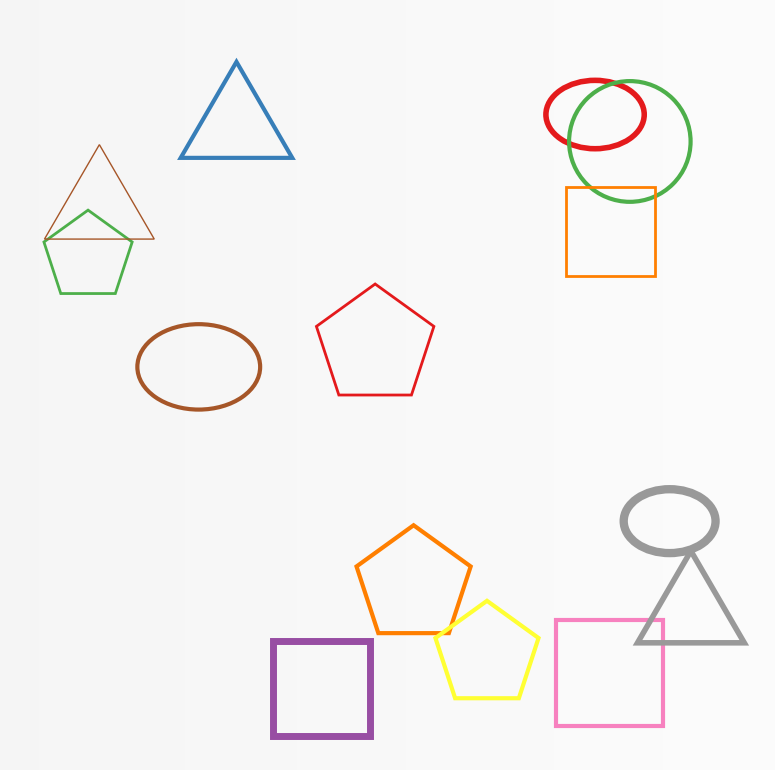[{"shape": "pentagon", "thickness": 1, "radius": 0.4, "center": [0.484, 0.551]}, {"shape": "oval", "thickness": 2, "radius": 0.32, "center": [0.768, 0.851]}, {"shape": "triangle", "thickness": 1.5, "radius": 0.42, "center": [0.305, 0.837]}, {"shape": "circle", "thickness": 1.5, "radius": 0.39, "center": [0.813, 0.816]}, {"shape": "pentagon", "thickness": 1, "radius": 0.3, "center": [0.114, 0.667]}, {"shape": "square", "thickness": 2.5, "radius": 0.31, "center": [0.415, 0.106]}, {"shape": "square", "thickness": 1, "radius": 0.29, "center": [0.788, 0.699]}, {"shape": "pentagon", "thickness": 1.5, "radius": 0.39, "center": [0.534, 0.24]}, {"shape": "pentagon", "thickness": 1.5, "radius": 0.35, "center": [0.628, 0.15]}, {"shape": "oval", "thickness": 1.5, "radius": 0.4, "center": [0.256, 0.524]}, {"shape": "triangle", "thickness": 0.5, "radius": 0.41, "center": [0.128, 0.73]}, {"shape": "square", "thickness": 1.5, "radius": 0.35, "center": [0.786, 0.126]}, {"shape": "oval", "thickness": 3, "radius": 0.3, "center": [0.864, 0.323]}, {"shape": "triangle", "thickness": 2, "radius": 0.4, "center": [0.891, 0.205]}]